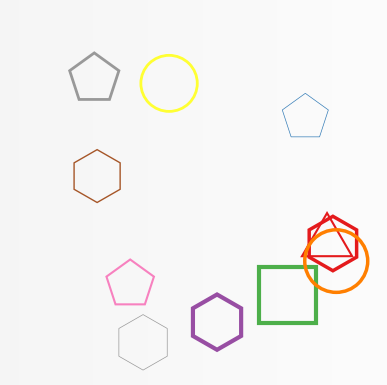[{"shape": "hexagon", "thickness": 2.5, "radius": 0.35, "center": [0.859, 0.367]}, {"shape": "triangle", "thickness": 1.5, "radius": 0.37, "center": [0.844, 0.372]}, {"shape": "pentagon", "thickness": 0.5, "radius": 0.31, "center": [0.788, 0.695]}, {"shape": "square", "thickness": 3, "radius": 0.36, "center": [0.742, 0.233]}, {"shape": "hexagon", "thickness": 3, "radius": 0.36, "center": [0.56, 0.163]}, {"shape": "circle", "thickness": 2.5, "radius": 0.41, "center": [0.868, 0.322]}, {"shape": "circle", "thickness": 2, "radius": 0.36, "center": [0.436, 0.783]}, {"shape": "hexagon", "thickness": 1, "radius": 0.34, "center": [0.251, 0.543]}, {"shape": "pentagon", "thickness": 1.5, "radius": 0.32, "center": [0.336, 0.262]}, {"shape": "pentagon", "thickness": 2, "radius": 0.33, "center": [0.243, 0.796]}, {"shape": "hexagon", "thickness": 0.5, "radius": 0.36, "center": [0.369, 0.111]}]